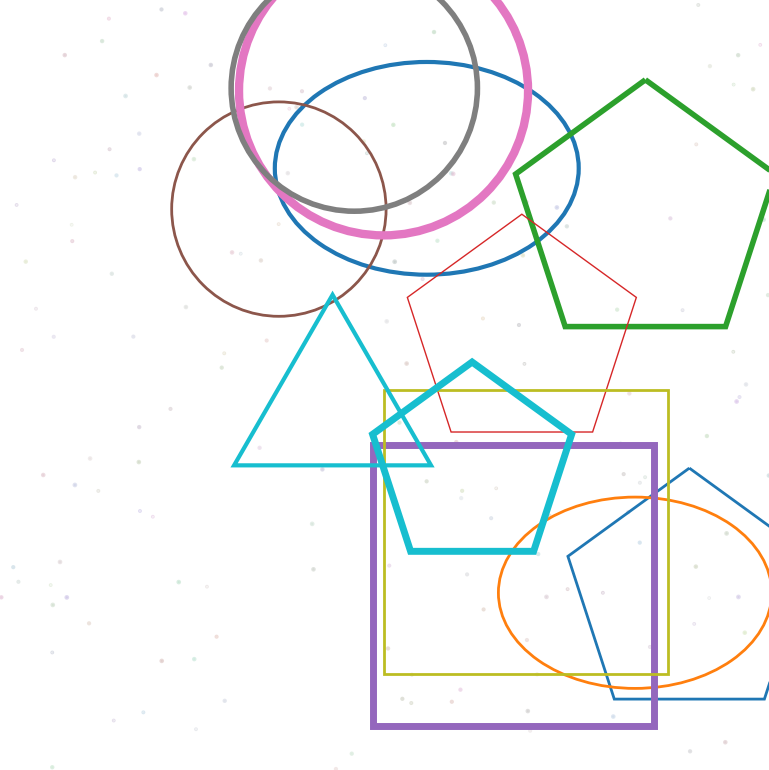[{"shape": "pentagon", "thickness": 1, "radius": 0.83, "center": [0.895, 0.226]}, {"shape": "oval", "thickness": 1.5, "radius": 0.99, "center": [0.554, 0.781]}, {"shape": "oval", "thickness": 1, "radius": 0.89, "center": [0.825, 0.23]}, {"shape": "pentagon", "thickness": 2, "radius": 0.89, "center": [0.838, 0.719]}, {"shape": "pentagon", "thickness": 0.5, "radius": 0.78, "center": [0.678, 0.565]}, {"shape": "square", "thickness": 2.5, "radius": 0.91, "center": [0.667, 0.239]}, {"shape": "circle", "thickness": 1, "radius": 0.7, "center": [0.362, 0.728]}, {"shape": "circle", "thickness": 3, "radius": 0.94, "center": [0.498, 0.882]}, {"shape": "circle", "thickness": 2, "radius": 0.8, "center": [0.46, 0.886]}, {"shape": "square", "thickness": 1, "radius": 0.92, "center": [0.683, 0.309]}, {"shape": "pentagon", "thickness": 2.5, "radius": 0.68, "center": [0.613, 0.394]}, {"shape": "triangle", "thickness": 1.5, "radius": 0.74, "center": [0.432, 0.469]}]